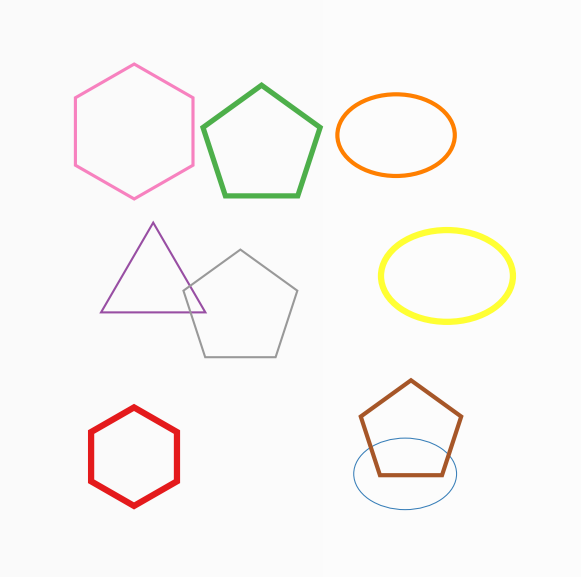[{"shape": "hexagon", "thickness": 3, "radius": 0.43, "center": [0.231, 0.208]}, {"shape": "oval", "thickness": 0.5, "radius": 0.44, "center": [0.697, 0.179]}, {"shape": "pentagon", "thickness": 2.5, "radius": 0.53, "center": [0.45, 0.746]}, {"shape": "triangle", "thickness": 1, "radius": 0.52, "center": [0.264, 0.51]}, {"shape": "oval", "thickness": 2, "radius": 0.51, "center": [0.681, 0.765]}, {"shape": "oval", "thickness": 3, "radius": 0.57, "center": [0.769, 0.521]}, {"shape": "pentagon", "thickness": 2, "radius": 0.45, "center": [0.707, 0.25]}, {"shape": "hexagon", "thickness": 1.5, "radius": 0.58, "center": [0.231, 0.771]}, {"shape": "pentagon", "thickness": 1, "radius": 0.52, "center": [0.414, 0.464]}]